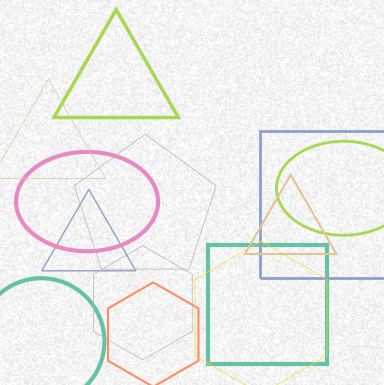[{"shape": "circle", "thickness": 3, "radius": 0.82, "center": [0.107, 0.113]}, {"shape": "square", "thickness": 3, "radius": 0.77, "center": [0.694, 0.209]}, {"shape": "hexagon", "thickness": 1.5, "radius": 0.68, "center": [0.398, 0.131]}, {"shape": "square", "thickness": 2, "radius": 0.95, "center": [0.865, 0.469]}, {"shape": "triangle", "thickness": 1, "radius": 0.7, "center": [0.231, 0.367]}, {"shape": "oval", "thickness": 3, "radius": 0.92, "center": [0.226, 0.476]}, {"shape": "oval", "thickness": 2, "radius": 0.87, "center": [0.893, 0.511]}, {"shape": "triangle", "thickness": 2.5, "radius": 0.93, "center": [0.302, 0.788]}, {"shape": "hexagon", "thickness": 0.5, "radius": 0.99, "center": [0.678, 0.175]}, {"shape": "triangle", "thickness": 0.5, "radius": 0.86, "center": [0.126, 0.622]}, {"shape": "triangle", "thickness": 1.5, "radius": 0.69, "center": [0.755, 0.409]}, {"shape": "hexagon", "thickness": 0.5, "radius": 0.74, "center": [0.371, 0.214]}, {"shape": "pentagon", "thickness": 0.5, "radius": 0.97, "center": [0.377, 0.458]}]